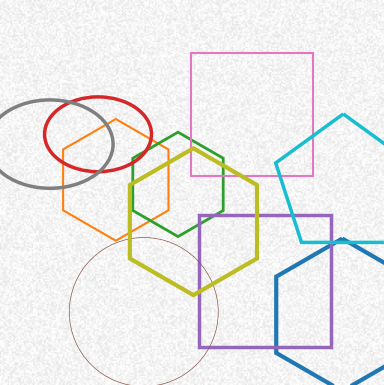[{"shape": "hexagon", "thickness": 3, "radius": 0.99, "center": [0.889, 0.182]}, {"shape": "hexagon", "thickness": 1.5, "radius": 0.79, "center": [0.301, 0.533]}, {"shape": "hexagon", "thickness": 2, "radius": 0.68, "center": [0.462, 0.521]}, {"shape": "oval", "thickness": 2.5, "radius": 0.69, "center": [0.255, 0.651]}, {"shape": "square", "thickness": 2.5, "radius": 0.85, "center": [0.689, 0.27]}, {"shape": "circle", "thickness": 0.5, "radius": 0.97, "center": [0.373, 0.19]}, {"shape": "square", "thickness": 1.5, "radius": 0.79, "center": [0.654, 0.702]}, {"shape": "oval", "thickness": 2.5, "radius": 0.82, "center": [0.13, 0.626]}, {"shape": "hexagon", "thickness": 3, "radius": 0.95, "center": [0.502, 0.424]}, {"shape": "pentagon", "thickness": 2.5, "radius": 0.92, "center": [0.892, 0.52]}]